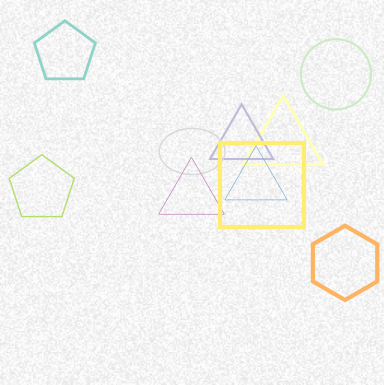[{"shape": "pentagon", "thickness": 2, "radius": 0.42, "center": [0.168, 0.863]}, {"shape": "triangle", "thickness": 2, "radius": 0.6, "center": [0.735, 0.632]}, {"shape": "triangle", "thickness": 1.5, "radius": 0.47, "center": [0.628, 0.634]}, {"shape": "triangle", "thickness": 0.5, "radius": 0.47, "center": [0.665, 0.528]}, {"shape": "hexagon", "thickness": 3, "radius": 0.48, "center": [0.896, 0.317]}, {"shape": "pentagon", "thickness": 1, "radius": 0.44, "center": [0.109, 0.509]}, {"shape": "oval", "thickness": 1, "radius": 0.43, "center": [0.499, 0.607]}, {"shape": "triangle", "thickness": 0.5, "radius": 0.49, "center": [0.497, 0.493]}, {"shape": "circle", "thickness": 1.5, "radius": 0.46, "center": [0.873, 0.807]}, {"shape": "square", "thickness": 3, "radius": 0.55, "center": [0.681, 0.519]}]